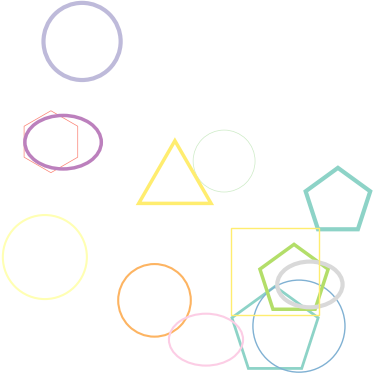[{"shape": "pentagon", "thickness": 2, "radius": 0.59, "center": [0.714, 0.138]}, {"shape": "pentagon", "thickness": 3, "radius": 0.44, "center": [0.878, 0.476]}, {"shape": "circle", "thickness": 1.5, "radius": 0.55, "center": [0.117, 0.332]}, {"shape": "circle", "thickness": 3, "radius": 0.5, "center": [0.213, 0.892]}, {"shape": "hexagon", "thickness": 0.5, "radius": 0.4, "center": [0.132, 0.632]}, {"shape": "circle", "thickness": 1, "radius": 0.6, "center": [0.777, 0.153]}, {"shape": "circle", "thickness": 1.5, "radius": 0.47, "center": [0.401, 0.22]}, {"shape": "pentagon", "thickness": 2.5, "radius": 0.47, "center": [0.764, 0.272]}, {"shape": "oval", "thickness": 1.5, "radius": 0.48, "center": [0.535, 0.118]}, {"shape": "oval", "thickness": 3, "radius": 0.42, "center": [0.805, 0.261]}, {"shape": "oval", "thickness": 2.5, "radius": 0.5, "center": [0.164, 0.631]}, {"shape": "circle", "thickness": 0.5, "radius": 0.4, "center": [0.582, 0.582]}, {"shape": "square", "thickness": 1, "radius": 0.57, "center": [0.714, 0.295]}, {"shape": "triangle", "thickness": 2.5, "radius": 0.54, "center": [0.454, 0.526]}]